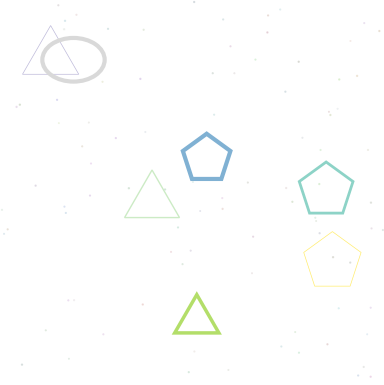[{"shape": "pentagon", "thickness": 2, "radius": 0.37, "center": [0.847, 0.506]}, {"shape": "triangle", "thickness": 0.5, "radius": 0.42, "center": [0.131, 0.849]}, {"shape": "pentagon", "thickness": 3, "radius": 0.32, "center": [0.537, 0.588]}, {"shape": "triangle", "thickness": 2.5, "radius": 0.33, "center": [0.511, 0.168]}, {"shape": "oval", "thickness": 3, "radius": 0.4, "center": [0.191, 0.845]}, {"shape": "triangle", "thickness": 1, "radius": 0.41, "center": [0.395, 0.476]}, {"shape": "pentagon", "thickness": 0.5, "radius": 0.39, "center": [0.863, 0.32]}]